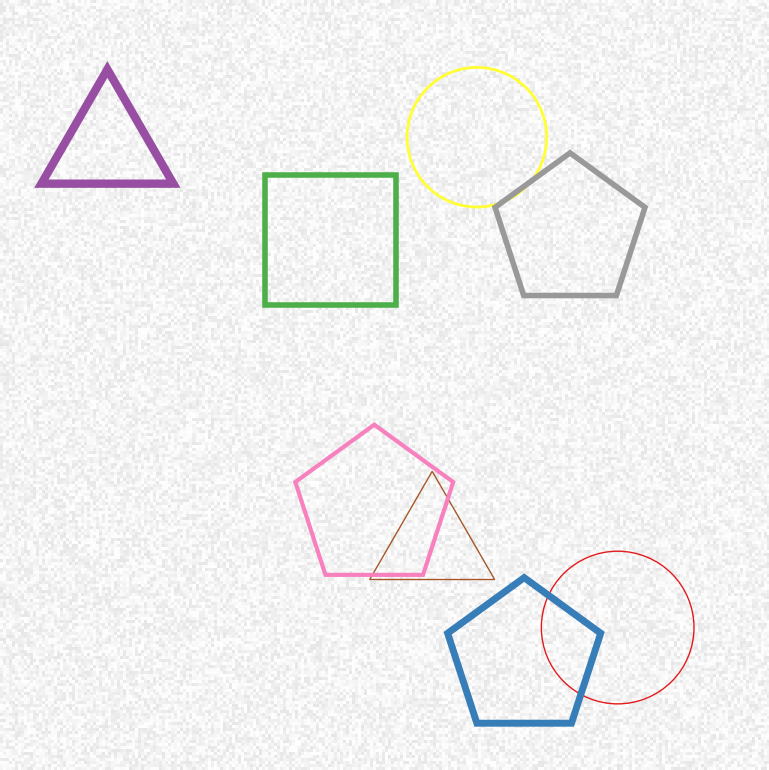[{"shape": "circle", "thickness": 0.5, "radius": 0.5, "center": [0.802, 0.185]}, {"shape": "pentagon", "thickness": 2.5, "radius": 0.52, "center": [0.681, 0.145]}, {"shape": "square", "thickness": 2, "radius": 0.42, "center": [0.429, 0.688]}, {"shape": "triangle", "thickness": 3, "radius": 0.49, "center": [0.139, 0.811]}, {"shape": "circle", "thickness": 1, "radius": 0.45, "center": [0.619, 0.822]}, {"shape": "triangle", "thickness": 0.5, "radius": 0.47, "center": [0.561, 0.294]}, {"shape": "pentagon", "thickness": 1.5, "radius": 0.54, "center": [0.486, 0.341]}, {"shape": "pentagon", "thickness": 2, "radius": 0.51, "center": [0.74, 0.699]}]